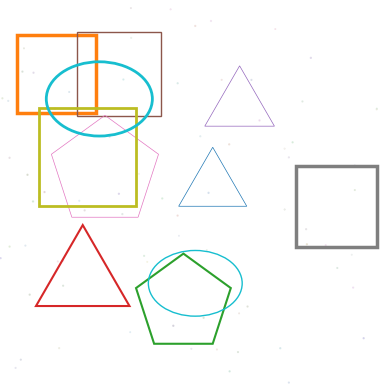[{"shape": "triangle", "thickness": 0.5, "radius": 0.51, "center": [0.553, 0.515]}, {"shape": "square", "thickness": 2.5, "radius": 0.51, "center": [0.147, 0.808]}, {"shape": "pentagon", "thickness": 1.5, "radius": 0.65, "center": [0.476, 0.212]}, {"shape": "triangle", "thickness": 1.5, "radius": 0.7, "center": [0.215, 0.275]}, {"shape": "triangle", "thickness": 0.5, "radius": 0.52, "center": [0.622, 0.725]}, {"shape": "square", "thickness": 1, "radius": 0.54, "center": [0.308, 0.807]}, {"shape": "pentagon", "thickness": 0.5, "radius": 0.73, "center": [0.273, 0.554]}, {"shape": "square", "thickness": 2.5, "radius": 0.53, "center": [0.873, 0.463]}, {"shape": "square", "thickness": 2, "radius": 0.63, "center": [0.227, 0.592]}, {"shape": "oval", "thickness": 2, "radius": 0.69, "center": [0.258, 0.743]}, {"shape": "oval", "thickness": 1, "radius": 0.61, "center": [0.507, 0.264]}]